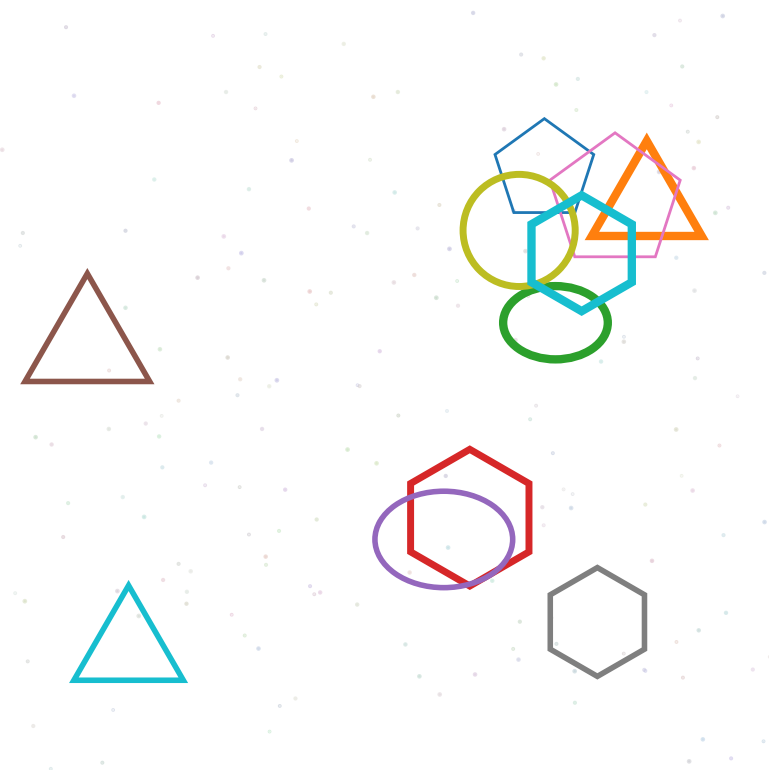[{"shape": "pentagon", "thickness": 1, "radius": 0.34, "center": [0.707, 0.778]}, {"shape": "triangle", "thickness": 3, "radius": 0.41, "center": [0.84, 0.735]}, {"shape": "oval", "thickness": 3, "radius": 0.34, "center": [0.721, 0.581]}, {"shape": "hexagon", "thickness": 2.5, "radius": 0.44, "center": [0.61, 0.328]}, {"shape": "oval", "thickness": 2, "radius": 0.45, "center": [0.576, 0.299]}, {"shape": "triangle", "thickness": 2, "radius": 0.47, "center": [0.113, 0.551]}, {"shape": "pentagon", "thickness": 1, "radius": 0.44, "center": [0.799, 0.738]}, {"shape": "hexagon", "thickness": 2, "radius": 0.35, "center": [0.776, 0.192]}, {"shape": "circle", "thickness": 2.5, "radius": 0.36, "center": [0.674, 0.701]}, {"shape": "hexagon", "thickness": 3, "radius": 0.38, "center": [0.755, 0.671]}, {"shape": "triangle", "thickness": 2, "radius": 0.41, "center": [0.167, 0.158]}]